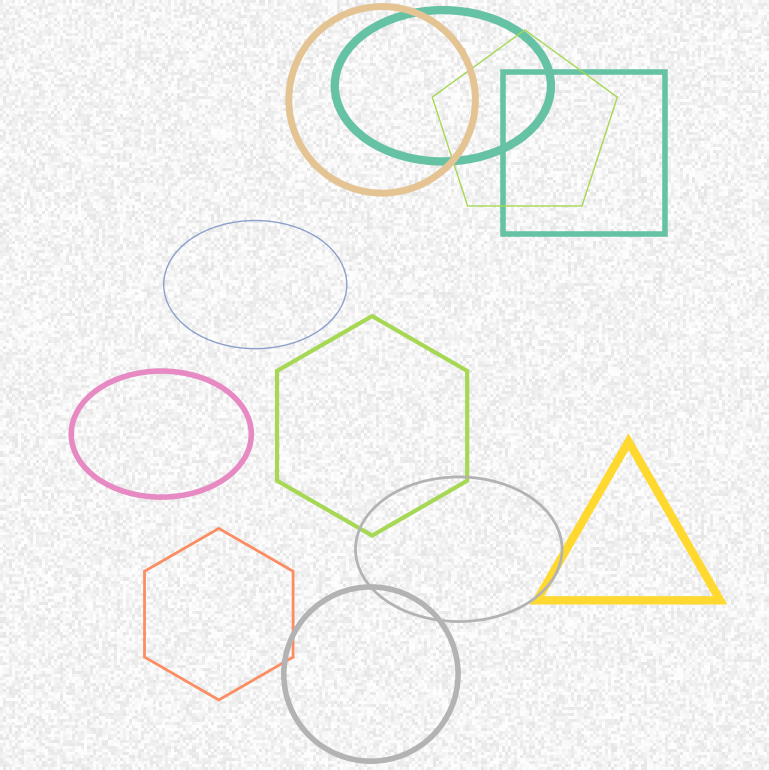[{"shape": "oval", "thickness": 3, "radius": 0.7, "center": [0.575, 0.889]}, {"shape": "square", "thickness": 2, "radius": 0.52, "center": [0.758, 0.801]}, {"shape": "hexagon", "thickness": 1, "radius": 0.56, "center": [0.284, 0.202]}, {"shape": "oval", "thickness": 0.5, "radius": 0.59, "center": [0.331, 0.63]}, {"shape": "oval", "thickness": 2, "radius": 0.58, "center": [0.209, 0.436]}, {"shape": "hexagon", "thickness": 1.5, "radius": 0.71, "center": [0.483, 0.447]}, {"shape": "pentagon", "thickness": 0.5, "radius": 0.63, "center": [0.682, 0.835]}, {"shape": "triangle", "thickness": 3, "radius": 0.69, "center": [0.816, 0.289]}, {"shape": "circle", "thickness": 2.5, "radius": 0.61, "center": [0.496, 0.87]}, {"shape": "oval", "thickness": 1, "radius": 0.67, "center": [0.596, 0.287]}, {"shape": "circle", "thickness": 2, "radius": 0.57, "center": [0.482, 0.125]}]